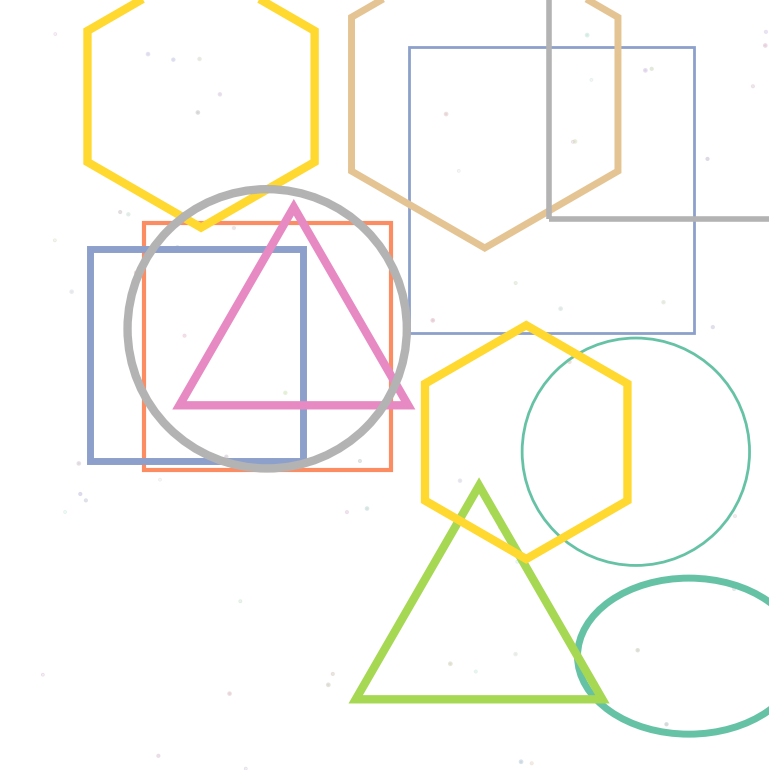[{"shape": "oval", "thickness": 2.5, "radius": 0.72, "center": [0.895, 0.148]}, {"shape": "circle", "thickness": 1, "radius": 0.74, "center": [0.826, 0.413]}, {"shape": "square", "thickness": 1.5, "radius": 0.8, "center": [0.348, 0.55]}, {"shape": "square", "thickness": 2.5, "radius": 0.69, "center": [0.255, 0.539]}, {"shape": "square", "thickness": 1, "radius": 0.93, "center": [0.716, 0.753]}, {"shape": "triangle", "thickness": 3, "radius": 0.86, "center": [0.382, 0.559]}, {"shape": "triangle", "thickness": 3, "radius": 0.92, "center": [0.622, 0.184]}, {"shape": "hexagon", "thickness": 3, "radius": 0.85, "center": [0.261, 0.875]}, {"shape": "hexagon", "thickness": 3, "radius": 0.76, "center": [0.683, 0.426]}, {"shape": "hexagon", "thickness": 2.5, "radius": 1.0, "center": [0.63, 0.878]}, {"shape": "square", "thickness": 2, "radius": 0.85, "center": [0.884, 0.887]}, {"shape": "circle", "thickness": 3, "radius": 0.91, "center": [0.347, 0.573]}]